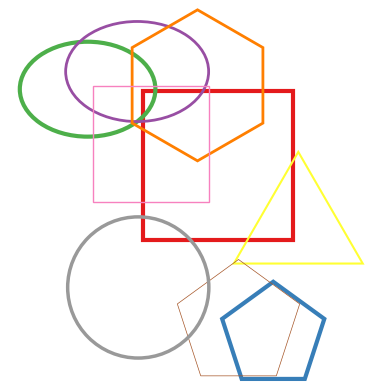[{"shape": "square", "thickness": 3, "radius": 0.97, "center": [0.566, 0.57]}, {"shape": "pentagon", "thickness": 3, "radius": 0.7, "center": [0.71, 0.129]}, {"shape": "oval", "thickness": 3, "radius": 0.88, "center": [0.228, 0.768]}, {"shape": "oval", "thickness": 2, "radius": 0.93, "center": [0.356, 0.814]}, {"shape": "hexagon", "thickness": 2, "radius": 0.98, "center": [0.513, 0.778]}, {"shape": "triangle", "thickness": 1.5, "radius": 0.97, "center": [0.775, 0.412]}, {"shape": "pentagon", "thickness": 0.5, "radius": 0.84, "center": [0.62, 0.159]}, {"shape": "square", "thickness": 1, "radius": 0.76, "center": [0.393, 0.627]}, {"shape": "circle", "thickness": 2.5, "radius": 0.92, "center": [0.359, 0.253]}]